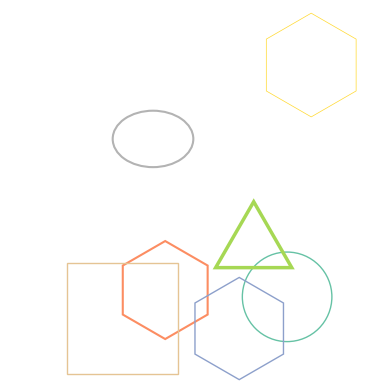[{"shape": "circle", "thickness": 1, "radius": 0.58, "center": [0.746, 0.229]}, {"shape": "hexagon", "thickness": 1.5, "radius": 0.64, "center": [0.429, 0.247]}, {"shape": "hexagon", "thickness": 1, "radius": 0.66, "center": [0.621, 0.147]}, {"shape": "triangle", "thickness": 2.5, "radius": 0.57, "center": [0.659, 0.362]}, {"shape": "hexagon", "thickness": 0.5, "radius": 0.67, "center": [0.808, 0.831]}, {"shape": "square", "thickness": 1, "radius": 0.72, "center": [0.317, 0.172]}, {"shape": "oval", "thickness": 1.5, "radius": 0.52, "center": [0.397, 0.639]}]